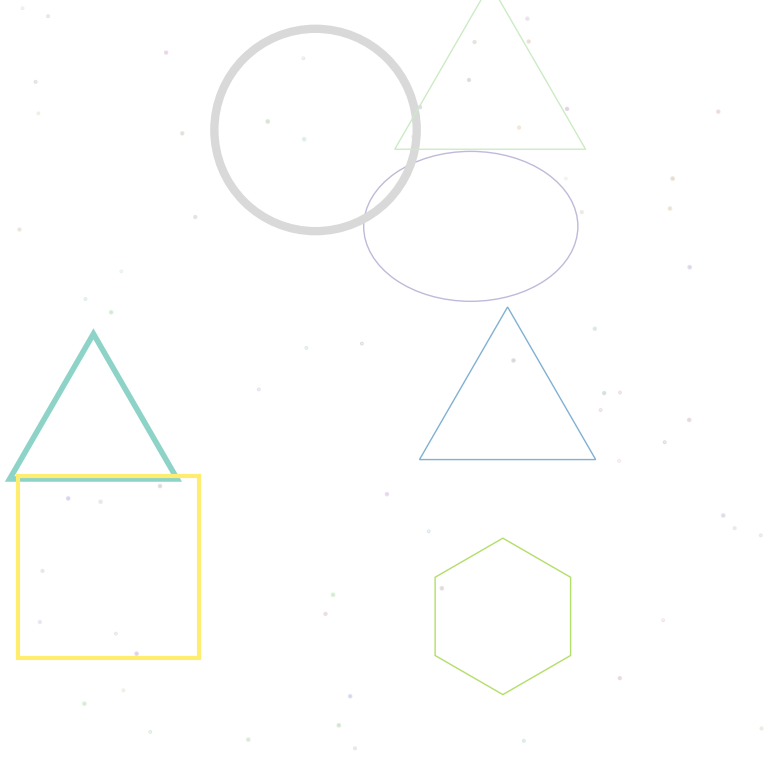[{"shape": "triangle", "thickness": 2, "radius": 0.63, "center": [0.121, 0.441]}, {"shape": "oval", "thickness": 0.5, "radius": 0.7, "center": [0.611, 0.706]}, {"shape": "triangle", "thickness": 0.5, "radius": 0.66, "center": [0.659, 0.469]}, {"shape": "hexagon", "thickness": 0.5, "radius": 0.51, "center": [0.653, 0.2]}, {"shape": "circle", "thickness": 3, "radius": 0.66, "center": [0.41, 0.831]}, {"shape": "triangle", "thickness": 0.5, "radius": 0.72, "center": [0.637, 0.878]}, {"shape": "square", "thickness": 1.5, "radius": 0.59, "center": [0.141, 0.264]}]